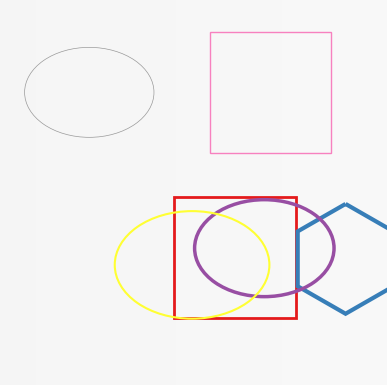[{"shape": "square", "thickness": 2, "radius": 0.79, "center": [0.607, 0.33]}, {"shape": "hexagon", "thickness": 3, "radius": 0.71, "center": [0.892, 0.328]}, {"shape": "oval", "thickness": 2.5, "radius": 0.9, "center": [0.682, 0.355]}, {"shape": "oval", "thickness": 1.5, "radius": 1.0, "center": [0.496, 0.312]}, {"shape": "square", "thickness": 1, "radius": 0.78, "center": [0.698, 0.759]}, {"shape": "oval", "thickness": 0.5, "radius": 0.83, "center": [0.23, 0.76]}]